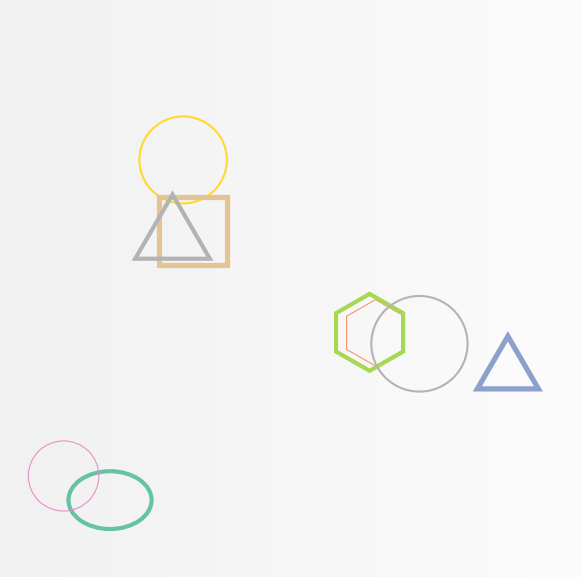[{"shape": "oval", "thickness": 2, "radius": 0.36, "center": [0.189, 0.133]}, {"shape": "hexagon", "thickness": 0.5, "radius": 0.29, "center": [0.646, 0.423]}, {"shape": "triangle", "thickness": 2.5, "radius": 0.3, "center": [0.874, 0.356]}, {"shape": "circle", "thickness": 0.5, "radius": 0.3, "center": [0.109, 0.175]}, {"shape": "hexagon", "thickness": 2, "radius": 0.33, "center": [0.636, 0.424]}, {"shape": "circle", "thickness": 1, "radius": 0.38, "center": [0.315, 0.722]}, {"shape": "square", "thickness": 2.5, "radius": 0.29, "center": [0.332, 0.598]}, {"shape": "circle", "thickness": 1, "radius": 0.41, "center": [0.722, 0.404]}, {"shape": "triangle", "thickness": 2, "radius": 0.37, "center": [0.297, 0.588]}]